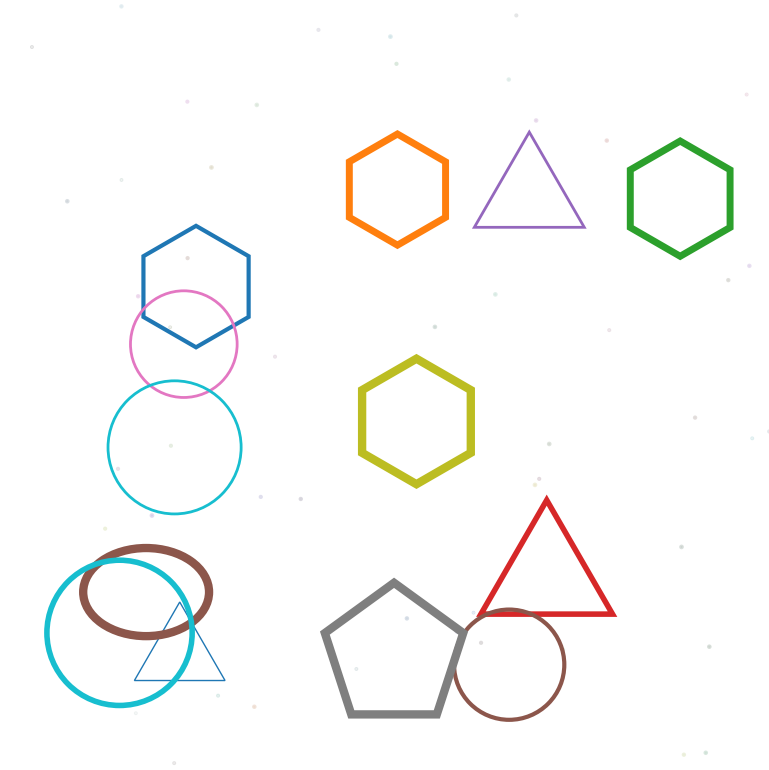[{"shape": "triangle", "thickness": 0.5, "radius": 0.34, "center": [0.233, 0.15]}, {"shape": "hexagon", "thickness": 1.5, "radius": 0.39, "center": [0.255, 0.628]}, {"shape": "hexagon", "thickness": 2.5, "radius": 0.36, "center": [0.516, 0.754]}, {"shape": "hexagon", "thickness": 2.5, "radius": 0.37, "center": [0.883, 0.742]}, {"shape": "triangle", "thickness": 2, "radius": 0.49, "center": [0.71, 0.252]}, {"shape": "triangle", "thickness": 1, "radius": 0.41, "center": [0.687, 0.746]}, {"shape": "oval", "thickness": 3, "radius": 0.41, "center": [0.19, 0.231]}, {"shape": "circle", "thickness": 1.5, "radius": 0.36, "center": [0.661, 0.137]}, {"shape": "circle", "thickness": 1, "radius": 0.35, "center": [0.239, 0.553]}, {"shape": "pentagon", "thickness": 3, "radius": 0.47, "center": [0.512, 0.149]}, {"shape": "hexagon", "thickness": 3, "radius": 0.41, "center": [0.541, 0.453]}, {"shape": "circle", "thickness": 1, "radius": 0.43, "center": [0.227, 0.419]}, {"shape": "circle", "thickness": 2, "radius": 0.47, "center": [0.155, 0.178]}]